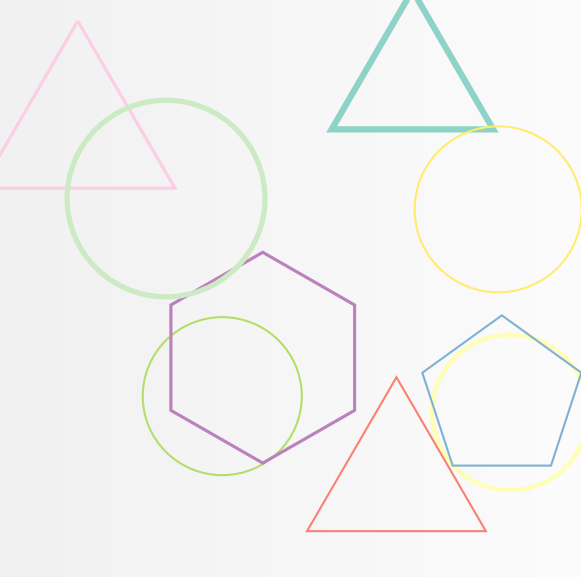[{"shape": "triangle", "thickness": 3, "radius": 0.8, "center": [0.71, 0.855]}, {"shape": "circle", "thickness": 2, "radius": 0.67, "center": [0.878, 0.285]}, {"shape": "triangle", "thickness": 1, "radius": 0.89, "center": [0.682, 0.168]}, {"shape": "pentagon", "thickness": 1, "radius": 0.72, "center": [0.863, 0.309]}, {"shape": "circle", "thickness": 1, "radius": 0.68, "center": [0.382, 0.313]}, {"shape": "triangle", "thickness": 1.5, "radius": 0.96, "center": [0.134, 0.77]}, {"shape": "hexagon", "thickness": 1.5, "radius": 0.91, "center": [0.452, 0.38]}, {"shape": "circle", "thickness": 2.5, "radius": 0.85, "center": [0.286, 0.655]}, {"shape": "circle", "thickness": 1, "radius": 0.72, "center": [0.857, 0.637]}]